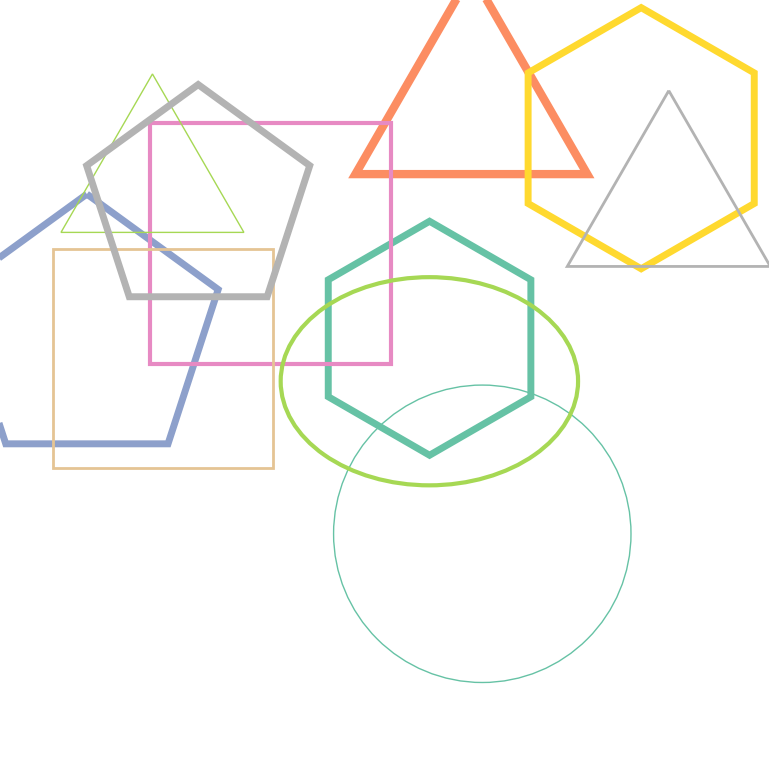[{"shape": "circle", "thickness": 0.5, "radius": 0.97, "center": [0.626, 0.307]}, {"shape": "hexagon", "thickness": 2.5, "radius": 0.76, "center": [0.558, 0.561]}, {"shape": "triangle", "thickness": 3, "radius": 0.87, "center": [0.612, 0.861]}, {"shape": "pentagon", "thickness": 2.5, "radius": 0.9, "center": [0.113, 0.569]}, {"shape": "square", "thickness": 1.5, "radius": 0.78, "center": [0.352, 0.684]}, {"shape": "triangle", "thickness": 0.5, "radius": 0.69, "center": [0.198, 0.767]}, {"shape": "oval", "thickness": 1.5, "radius": 0.97, "center": [0.558, 0.505]}, {"shape": "hexagon", "thickness": 2.5, "radius": 0.85, "center": [0.833, 0.821]}, {"shape": "square", "thickness": 1, "radius": 0.71, "center": [0.212, 0.534]}, {"shape": "pentagon", "thickness": 2.5, "radius": 0.76, "center": [0.257, 0.738]}, {"shape": "triangle", "thickness": 1, "radius": 0.76, "center": [0.869, 0.73]}]